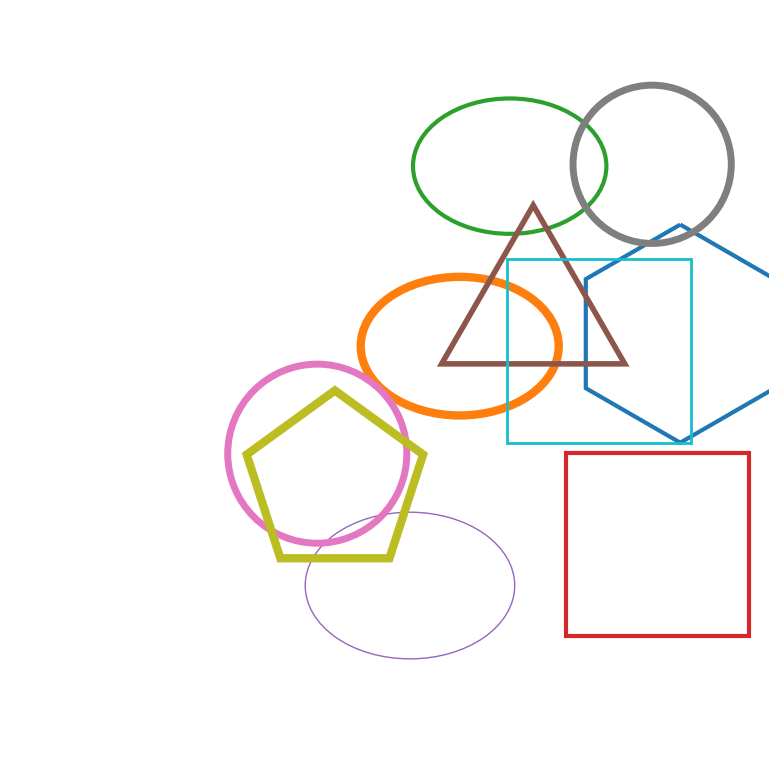[{"shape": "hexagon", "thickness": 1.5, "radius": 0.71, "center": [0.883, 0.567]}, {"shape": "oval", "thickness": 3, "radius": 0.64, "center": [0.597, 0.55]}, {"shape": "oval", "thickness": 1.5, "radius": 0.63, "center": [0.662, 0.784]}, {"shape": "square", "thickness": 1.5, "radius": 0.59, "center": [0.854, 0.293]}, {"shape": "oval", "thickness": 0.5, "radius": 0.68, "center": [0.532, 0.24]}, {"shape": "triangle", "thickness": 2, "radius": 0.69, "center": [0.692, 0.596]}, {"shape": "circle", "thickness": 2.5, "radius": 0.58, "center": [0.412, 0.411]}, {"shape": "circle", "thickness": 2.5, "radius": 0.51, "center": [0.847, 0.787]}, {"shape": "pentagon", "thickness": 3, "radius": 0.6, "center": [0.435, 0.372]}, {"shape": "square", "thickness": 1, "radius": 0.6, "center": [0.778, 0.544]}]